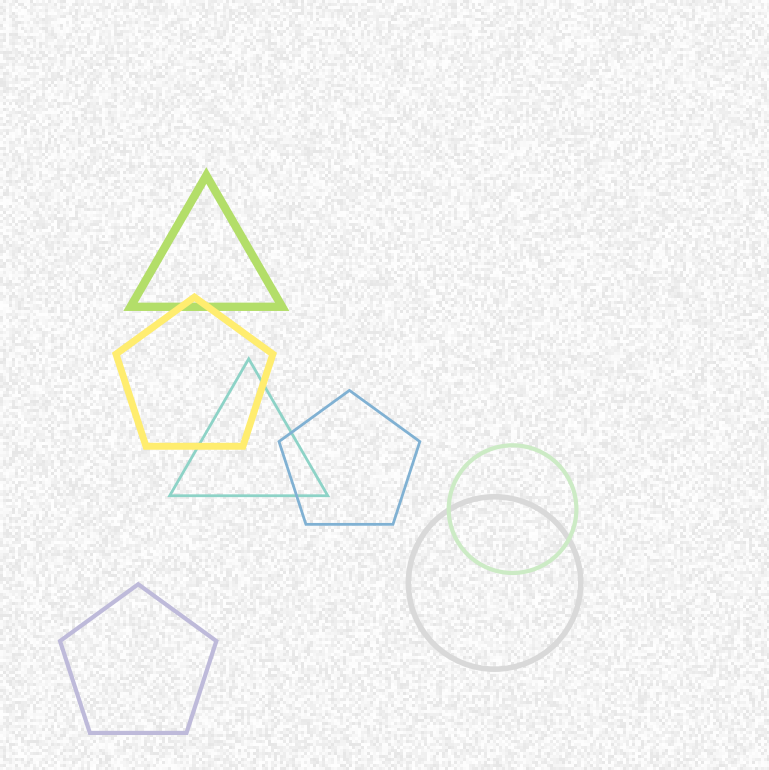[{"shape": "triangle", "thickness": 1, "radius": 0.59, "center": [0.323, 0.415]}, {"shape": "pentagon", "thickness": 1.5, "radius": 0.53, "center": [0.179, 0.134]}, {"shape": "pentagon", "thickness": 1, "radius": 0.48, "center": [0.454, 0.397]}, {"shape": "triangle", "thickness": 3, "radius": 0.57, "center": [0.268, 0.658]}, {"shape": "circle", "thickness": 2, "radius": 0.56, "center": [0.642, 0.243]}, {"shape": "circle", "thickness": 1.5, "radius": 0.41, "center": [0.666, 0.339]}, {"shape": "pentagon", "thickness": 2.5, "radius": 0.54, "center": [0.253, 0.507]}]